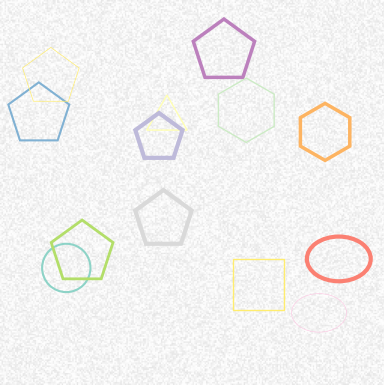[{"shape": "circle", "thickness": 1.5, "radius": 0.31, "center": [0.172, 0.304]}, {"shape": "triangle", "thickness": 1, "radius": 0.3, "center": [0.434, 0.692]}, {"shape": "pentagon", "thickness": 3, "radius": 0.32, "center": [0.413, 0.642]}, {"shape": "oval", "thickness": 3, "radius": 0.41, "center": [0.88, 0.327]}, {"shape": "pentagon", "thickness": 1.5, "radius": 0.42, "center": [0.101, 0.703]}, {"shape": "hexagon", "thickness": 2.5, "radius": 0.37, "center": [0.844, 0.657]}, {"shape": "pentagon", "thickness": 2, "radius": 0.42, "center": [0.213, 0.344]}, {"shape": "oval", "thickness": 0.5, "radius": 0.36, "center": [0.829, 0.187]}, {"shape": "pentagon", "thickness": 3, "radius": 0.39, "center": [0.425, 0.429]}, {"shape": "pentagon", "thickness": 2.5, "radius": 0.42, "center": [0.582, 0.867]}, {"shape": "hexagon", "thickness": 1, "radius": 0.42, "center": [0.64, 0.714]}, {"shape": "square", "thickness": 1, "radius": 0.33, "center": [0.671, 0.261]}, {"shape": "pentagon", "thickness": 0.5, "radius": 0.39, "center": [0.132, 0.8]}]